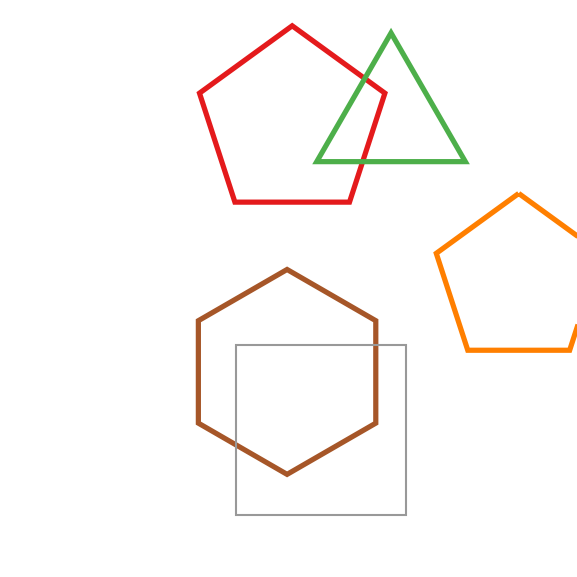[{"shape": "pentagon", "thickness": 2.5, "radius": 0.84, "center": [0.506, 0.786]}, {"shape": "triangle", "thickness": 2.5, "radius": 0.74, "center": [0.677, 0.794]}, {"shape": "pentagon", "thickness": 2.5, "radius": 0.75, "center": [0.898, 0.514]}, {"shape": "hexagon", "thickness": 2.5, "radius": 0.89, "center": [0.497, 0.355]}, {"shape": "square", "thickness": 1, "radius": 0.74, "center": [0.556, 0.254]}]